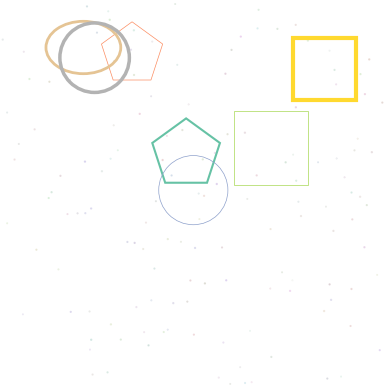[{"shape": "pentagon", "thickness": 1.5, "radius": 0.46, "center": [0.483, 0.6]}, {"shape": "pentagon", "thickness": 0.5, "radius": 0.42, "center": [0.343, 0.86]}, {"shape": "circle", "thickness": 0.5, "radius": 0.45, "center": [0.502, 0.506]}, {"shape": "square", "thickness": 0.5, "radius": 0.48, "center": [0.705, 0.615]}, {"shape": "square", "thickness": 3, "radius": 0.41, "center": [0.842, 0.821]}, {"shape": "oval", "thickness": 2, "radius": 0.49, "center": [0.217, 0.877]}, {"shape": "circle", "thickness": 2.5, "radius": 0.45, "center": [0.246, 0.85]}]